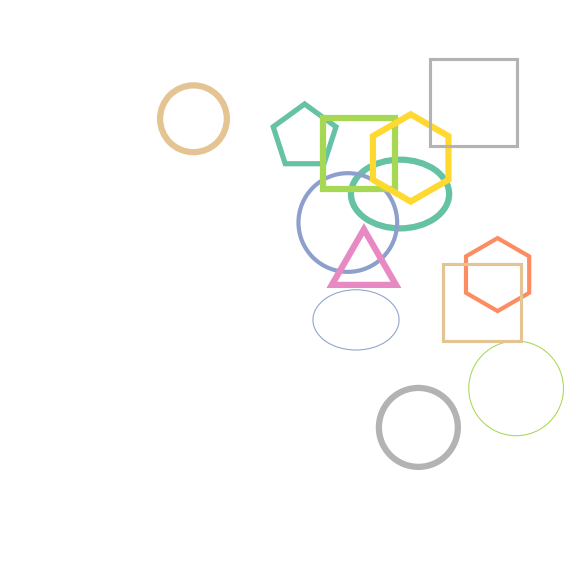[{"shape": "oval", "thickness": 3, "radius": 0.42, "center": [0.693, 0.663]}, {"shape": "pentagon", "thickness": 2.5, "radius": 0.29, "center": [0.527, 0.762]}, {"shape": "hexagon", "thickness": 2, "radius": 0.32, "center": [0.862, 0.524]}, {"shape": "circle", "thickness": 2, "radius": 0.43, "center": [0.602, 0.614]}, {"shape": "oval", "thickness": 0.5, "radius": 0.37, "center": [0.616, 0.445]}, {"shape": "triangle", "thickness": 3, "radius": 0.32, "center": [0.63, 0.538]}, {"shape": "square", "thickness": 3, "radius": 0.31, "center": [0.621, 0.733]}, {"shape": "circle", "thickness": 0.5, "radius": 0.41, "center": [0.894, 0.327]}, {"shape": "hexagon", "thickness": 3, "radius": 0.38, "center": [0.711, 0.726]}, {"shape": "square", "thickness": 1.5, "radius": 0.34, "center": [0.834, 0.475]}, {"shape": "circle", "thickness": 3, "radius": 0.29, "center": [0.335, 0.793]}, {"shape": "circle", "thickness": 3, "radius": 0.34, "center": [0.724, 0.259]}, {"shape": "square", "thickness": 1.5, "radius": 0.38, "center": [0.82, 0.822]}]